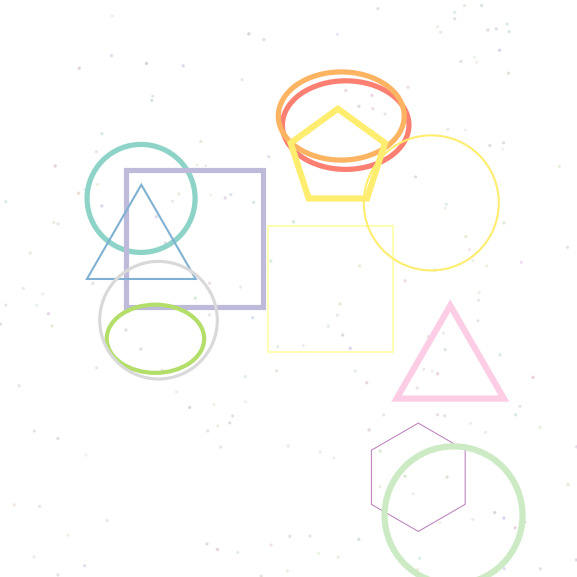[{"shape": "circle", "thickness": 2.5, "radius": 0.47, "center": [0.244, 0.656]}, {"shape": "square", "thickness": 1, "radius": 0.54, "center": [0.572, 0.499]}, {"shape": "square", "thickness": 2.5, "radius": 0.59, "center": [0.336, 0.586]}, {"shape": "oval", "thickness": 2.5, "radius": 0.55, "center": [0.599, 0.783]}, {"shape": "triangle", "thickness": 1, "radius": 0.54, "center": [0.245, 0.57]}, {"shape": "oval", "thickness": 2.5, "radius": 0.55, "center": [0.591, 0.798]}, {"shape": "oval", "thickness": 2, "radius": 0.42, "center": [0.269, 0.413]}, {"shape": "triangle", "thickness": 3, "radius": 0.54, "center": [0.78, 0.363]}, {"shape": "circle", "thickness": 1.5, "radius": 0.51, "center": [0.274, 0.445]}, {"shape": "hexagon", "thickness": 0.5, "radius": 0.47, "center": [0.724, 0.173]}, {"shape": "circle", "thickness": 3, "radius": 0.6, "center": [0.785, 0.107]}, {"shape": "pentagon", "thickness": 3, "radius": 0.43, "center": [0.585, 0.725]}, {"shape": "circle", "thickness": 1, "radius": 0.58, "center": [0.747, 0.648]}]